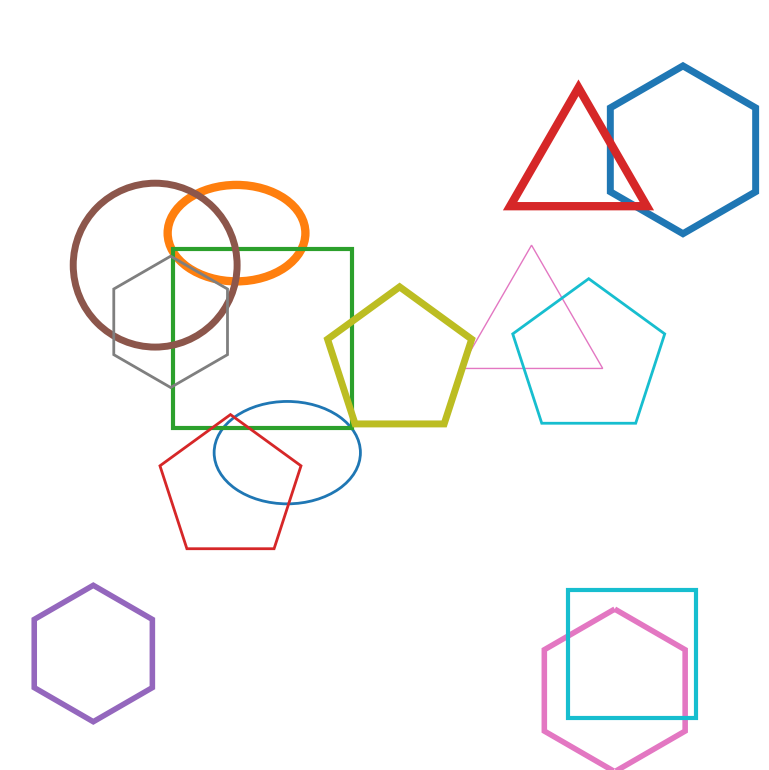[{"shape": "hexagon", "thickness": 2.5, "radius": 0.54, "center": [0.887, 0.805]}, {"shape": "oval", "thickness": 1, "radius": 0.47, "center": [0.373, 0.412]}, {"shape": "oval", "thickness": 3, "radius": 0.45, "center": [0.307, 0.697]}, {"shape": "square", "thickness": 1.5, "radius": 0.58, "center": [0.341, 0.561]}, {"shape": "triangle", "thickness": 3, "radius": 0.51, "center": [0.751, 0.783]}, {"shape": "pentagon", "thickness": 1, "radius": 0.48, "center": [0.299, 0.365]}, {"shape": "hexagon", "thickness": 2, "radius": 0.44, "center": [0.121, 0.151]}, {"shape": "circle", "thickness": 2.5, "radius": 0.53, "center": [0.202, 0.656]}, {"shape": "hexagon", "thickness": 2, "radius": 0.53, "center": [0.798, 0.103]}, {"shape": "triangle", "thickness": 0.5, "radius": 0.53, "center": [0.69, 0.575]}, {"shape": "hexagon", "thickness": 1, "radius": 0.43, "center": [0.222, 0.582]}, {"shape": "pentagon", "thickness": 2.5, "radius": 0.49, "center": [0.519, 0.529]}, {"shape": "square", "thickness": 1.5, "radius": 0.41, "center": [0.82, 0.151]}, {"shape": "pentagon", "thickness": 1, "radius": 0.52, "center": [0.765, 0.534]}]